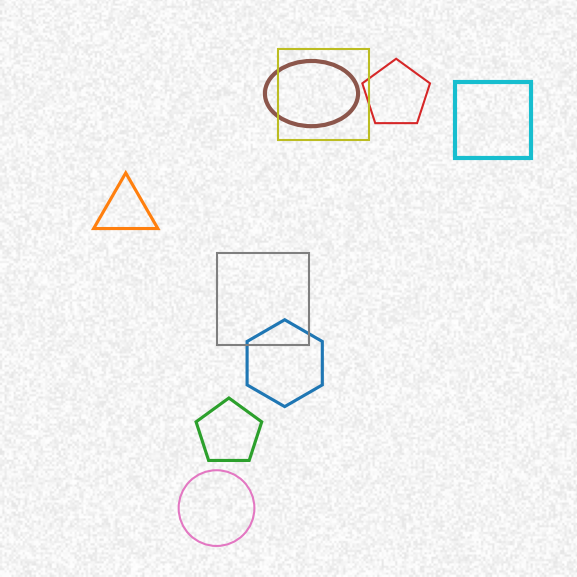[{"shape": "hexagon", "thickness": 1.5, "radius": 0.38, "center": [0.493, 0.37]}, {"shape": "triangle", "thickness": 1.5, "radius": 0.32, "center": [0.218, 0.635]}, {"shape": "pentagon", "thickness": 1.5, "radius": 0.3, "center": [0.396, 0.25]}, {"shape": "pentagon", "thickness": 1, "radius": 0.31, "center": [0.686, 0.836]}, {"shape": "oval", "thickness": 2, "radius": 0.4, "center": [0.539, 0.837]}, {"shape": "circle", "thickness": 1, "radius": 0.33, "center": [0.375, 0.119]}, {"shape": "square", "thickness": 1, "radius": 0.4, "center": [0.455, 0.481]}, {"shape": "square", "thickness": 1, "radius": 0.4, "center": [0.56, 0.835]}, {"shape": "square", "thickness": 2, "radius": 0.33, "center": [0.854, 0.792]}]